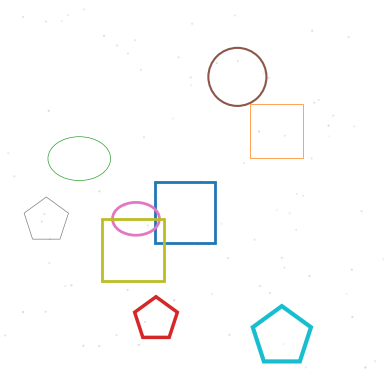[{"shape": "square", "thickness": 2, "radius": 0.39, "center": [0.48, 0.448]}, {"shape": "square", "thickness": 0.5, "radius": 0.35, "center": [0.718, 0.659]}, {"shape": "oval", "thickness": 0.5, "radius": 0.41, "center": [0.206, 0.588]}, {"shape": "pentagon", "thickness": 2.5, "radius": 0.29, "center": [0.405, 0.171]}, {"shape": "circle", "thickness": 1.5, "radius": 0.38, "center": [0.617, 0.8]}, {"shape": "oval", "thickness": 2, "radius": 0.3, "center": [0.353, 0.432]}, {"shape": "pentagon", "thickness": 0.5, "radius": 0.3, "center": [0.12, 0.428]}, {"shape": "square", "thickness": 2, "radius": 0.4, "center": [0.346, 0.35]}, {"shape": "pentagon", "thickness": 3, "radius": 0.4, "center": [0.732, 0.126]}]